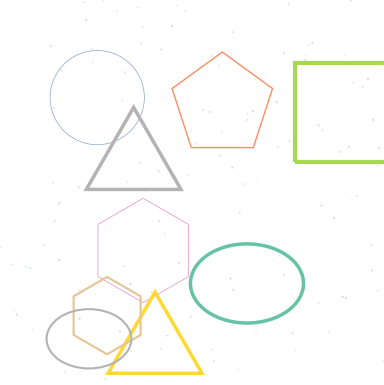[{"shape": "oval", "thickness": 2.5, "radius": 0.73, "center": [0.642, 0.264]}, {"shape": "pentagon", "thickness": 1, "radius": 0.69, "center": [0.577, 0.728]}, {"shape": "circle", "thickness": 0.5, "radius": 0.61, "center": [0.253, 0.747]}, {"shape": "hexagon", "thickness": 0.5, "radius": 0.68, "center": [0.372, 0.349]}, {"shape": "square", "thickness": 3, "radius": 0.64, "center": [0.894, 0.709]}, {"shape": "triangle", "thickness": 2.5, "radius": 0.7, "center": [0.403, 0.101]}, {"shape": "hexagon", "thickness": 1.5, "radius": 0.5, "center": [0.278, 0.18]}, {"shape": "triangle", "thickness": 2.5, "radius": 0.71, "center": [0.347, 0.579]}, {"shape": "oval", "thickness": 1.5, "radius": 0.55, "center": [0.231, 0.12]}]